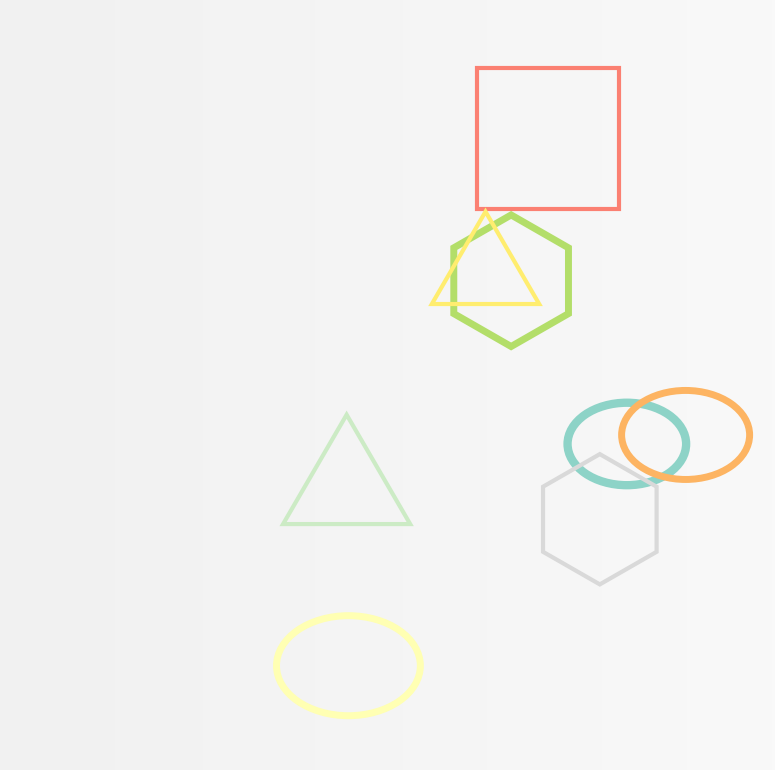[{"shape": "oval", "thickness": 3, "radius": 0.38, "center": [0.809, 0.423]}, {"shape": "oval", "thickness": 2.5, "radius": 0.46, "center": [0.45, 0.135]}, {"shape": "square", "thickness": 1.5, "radius": 0.46, "center": [0.707, 0.82]}, {"shape": "oval", "thickness": 2.5, "radius": 0.41, "center": [0.885, 0.435]}, {"shape": "hexagon", "thickness": 2.5, "radius": 0.43, "center": [0.66, 0.635]}, {"shape": "hexagon", "thickness": 1.5, "radius": 0.42, "center": [0.774, 0.326]}, {"shape": "triangle", "thickness": 1.5, "radius": 0.47, "center": [0.447, 0.367]}, {"shape": "triangle", "thickness": 1.5, "radius": 0.4, "center": [0.626, 0.645]}]